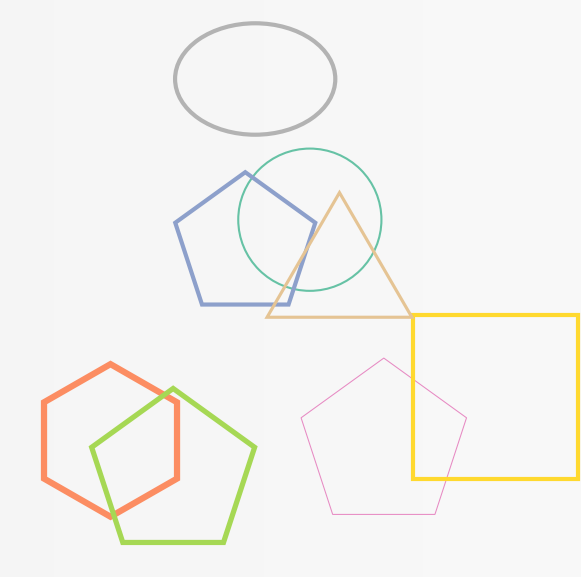[{"shape": "circle", "thickness": 1, "radius": 0.62, "center": [0.533, 0.619]}, {"shape": "hexagon", "thickness": 3, "radius": 0.66, "center": [0.19, 0.236]}, {"shape": "pentagon", "thickness": 2, "radius": 0.63, "center": [0.422, 0.574]}, {"shape": "pentagon", "thickness": 0.5, "radius": 0.75, "center": [0.66, 0.229]}, {"shape": "pentagon", "thickness": 2.5, "radius": 0.74, "center": [0.298, 0.179]}, {"shape": "square", "thickness": 2, "radius": 0.71, "center": [0.853, 0.312]}, {"shape": "triangle", "thickness": 1.5, "radius": 0.72, "center": [0.584, 0.522]}, {"shape": "oval", "thickness": 2, "radius": 0.69, "center": [0.439, 0.862]}]